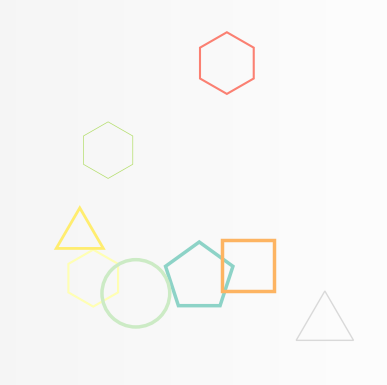[{"shape": "pentagon", "thickness": 2.5, "radius": 0.46, "center": [0.514, 0.28]}, {"shape": "hexagon", "thickness": 1.5, "radius": 0.37, "center": [0.241, 0.278]}, {"shape": "hexagon", "thickness": 1.5, "radius": 0.4, "center": [0.585, 0.836]}, {"shape": "square", "thickness": 2.5, "radius": 0.33, "center": [0.641, 0.311]}, {"shape": "hexagon", "thickness": 0.5, "radius": 0.37, "center": [0.279, 0.61]}, {"shape": "triangle", "thickness": 1, "radius": 0.43, "center": [0.838, 0.159]}, {"shape": "circle", "thickness": 2.5, "radius": 0.44, "center": [0.351, 0.238]}, {"shape": "triangle", "thickness": 2, "radius": 0.35, "center": [0.206, 0.39]}]